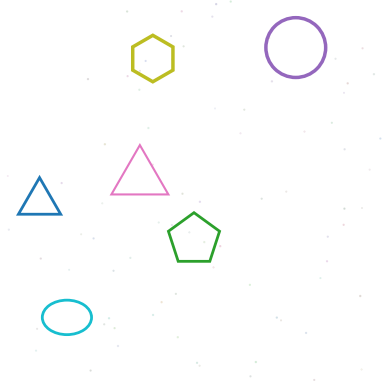[{"shape": "triangle", "thickness": 2, "radius": 0.32, "center": [0.103, 0.475]}, {"shape": "pentagon", "thickness": 2, "radius": 0.35, "center": [0.504, 0.378]}, {"shape": "circle", "thickness": 2.5, "radius": 0.39, "center": [0.768, 0.876]}, {"shape": "triangle", "thickness": 1.5, "radius": 0.43, "center": [0.363, 0.538]}, {"shape": "hexagon", "thickness": 2.5, "radius": 0.3, "center": [0.397, 0.848]}, {"shape": "oval", "thickness": 2, "radius": 0.32, "center": [0.174, 0.176]}]